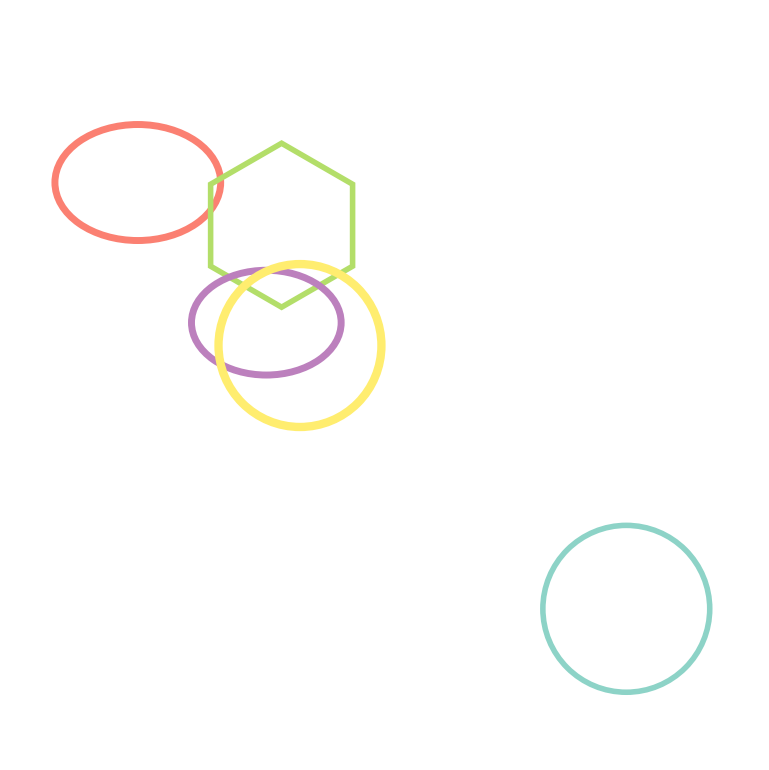[{"shape": "circle", "thickness": 2, "radius": 0.54, "center": [0.813, 0.209]}, {"shape": "oval", "thickness": 2.5, "radius": 0.54, "center": [0.179, 0.763]}, {"shape": "hexagon", "thickness": 2, "radius": 0.53, "center": [0.366, 0.708]}, {"shape": "oval", "thickness": 2.5, "radius": 0.49, "center": [0.346, 0.581]}, {"shape": "circle", "thickness": 3, "radius": 0.53, "center": [0.39, 0.551]}]